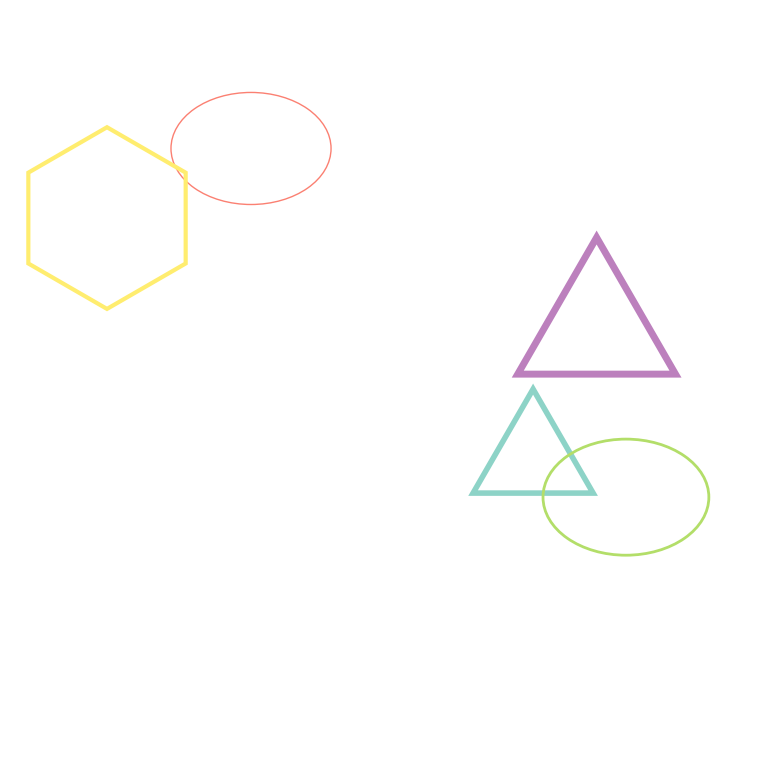[{"shape": "triangle", "thickness": 2, "radius": 0.45, "center": [0.692, 0.405]}, {"shape": "oval", "thickness": 0.5, "radius": 0.52, "center": [0.326, 0.807]}, {"shape": "oval", "thickness": 1, "radius": 0.54, "center": [0.813, 0.354]}, {"shape": "triangle", "thickness": 2.5, "radius": 0.59, "center": [0.775, 0.573]}, {"shape": "hexagon", "thickness": 1.5, "radius": 0.59, "center": [0.139, 0.717]}]